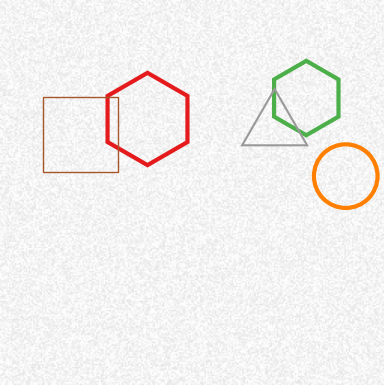[{"shape": "hexagon", "thickness": 3, "radius": 0.6, "center": [0.383, 0.691]}, {"shape": "hexagon", "thickness": 3, "radius": 0.48, "center": [0.796, 0.745]}, {"shape": "circle", "thickness": 3, "radius": 0.41, "center": [0.898, 0.543]}, {"shape": "square", "thickness": 1, "radius": 0.49, "center": [0.209, 0.65]}, {"shape": "triangle", "thickness": 1.5, "radius": 0.49, "center": [0.713, 0.671]}]